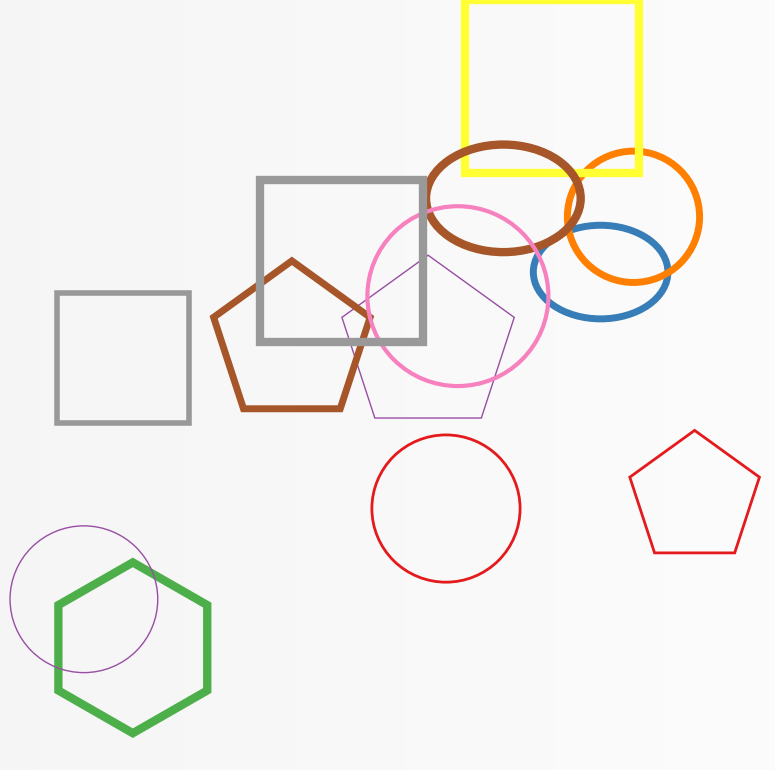[{"shape": "circle", "thickness": 1, "radius": 0.48, "center": [0.575, 0.34]}, {"shape": "pentagon", "thickness": 1, "radius": 0.44, "center": [0.896, 0.353]}, {"shape": "oval", "thickness": 2.5, "radius": 0.43, "center": [0.775, 0.647]}, {"shape": "hexagon", "thickness": 3, "radius": 0.55, "center": [0.171, 0.159]}, {"shape": "pentagon", "thickness": 0.5, "radius": 0.58, "center": [0.552, 0.552]}, {"shape": "circle", "thickness": 0.5, "radius": 0.48, "center": [0.108, 0.222]}, {"shape": "circle", "thickness": 2.5, "radius": 0.43, "center": [0.817, 0.718]}, {"shape": "square", "thickness": 3, "radius": 0.56, "center": [0.712, 0.887]}, {"shape": "oval", "thickness": 3, "radius": 0.5, "center": [0.65, 0.742]}, {"shape": "pentagon", "thickness": 2.5, "radius": 0.53, "center": [0.377, 0.555]}, {"shape": "circle", "thickness": 1.5, "radius": 0.58, "center": [0.591, 0.615]}, {"shape": "square", "thickness": 2, "radius": 0.42, "center": [0.159, 0.535]}, {"shape": "square", "thickness": 3, "radius": 0.53, "center": [0.441, 0.661]}]